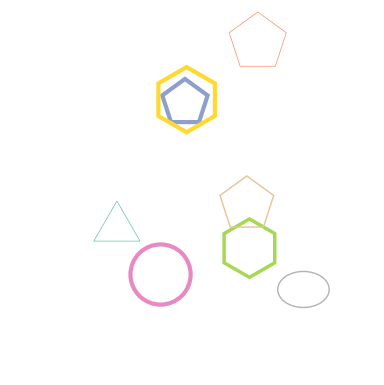[{"shape": "triangle", "thickness": 0.5, "radius": 0.35, "center": [0.304, 0.408]}, {"shape": "pentagon", "thickness": 0.5, "radius": 0.39, "center": [0.669, 0.891]}, {"shape": "pentagon", "thickness": 3, "radius": 0.31, "center": [0.48, 0.733]}, {"shape": "circle", "thickness": 3, "radius": 0.39, "center": [0.417, 0.287]}, {"shape": "hexagon", "thickness": 2.5, "radius": 0.38, "center": [0.648, 0.355]}, {"shape": "hexagon", "thickness": 3, "radius": 0.42, "center": [0.485, 0.741]}, {"shape": "pentagon", "thickness": 1, "radius": 0.37, "center": [0.641, 0.47]}, {"shape": "oval", "thickness": 1, "radius": 0.33, "center": [0.788, 0.248]}]